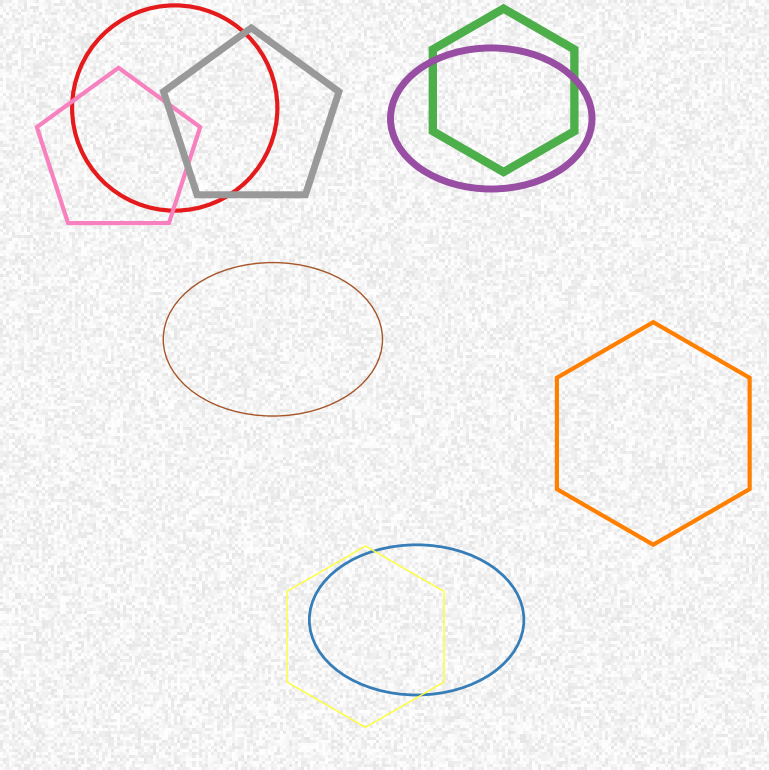[{"shape": "circle", "thickness": 1.5, "radius": 0.67, "center": [0.227, 0.86]}, {"shape": "oval", "thickness": 1, "radius": 0.7, "center": [0.541, 0.195]}, {"shape": "hexagon", "thickness": 3, "radius": 0.53, "center": [0.654, 0.883]}, {"shape": "oval", "thickness": 2.5, "radius": 0.65, "center": [0.638, 0.846]}, {"shape": "hexagon", "thickness": 1.5, "radius": 0.72, "center": [0.848, 0.437]}, {"shape": "hexagon", "thickness": 0.5, "radius": 0.59, "center": [0.475, 0.173]}, {"shape": "oval", "thickness": 0.5, "radius": 0.71, "center": [0.354, 0.559]}, {"shape": "pentagon", "thickness": 1.5, "radius": 0.56, "center": [0.154, 0.8]}, {"shape": "pentagon", "thickness": 2.5, "radius": 0.6, "center": [0.326, 0.844]}]